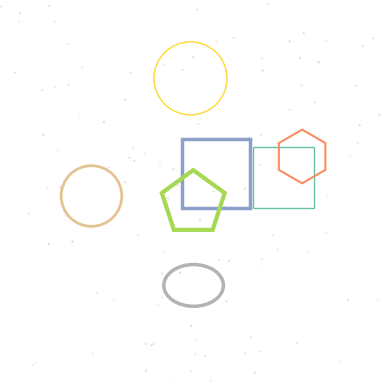[{"shape": "square", "thickness": 1, "radius": 0.39, "center": [0.736, 0.538]}, {"shape": "hexagon", "thickness": 1.5, "radius": 0.35, "center": [0.785, 0.594]}, {"shape": "square", "thickness": 2.5, "radius": 0.44, "center": [0.562, 0.549]}, {"shape": "pentagon", "thickness": 3, "radius": 0.43, "center": [0.502, 0.472]}, {"shape": "circle", "thickness": 1, "radius": 0.47, "center": [0.495, 0.797]}, {"shape": "circle", "thickness": 2, "radius": 0.39, "center": [0.238, 0.491]}, {"shape": "oval", "thickness": 2.5, "radius": 0.39, "center": [0.503, 0.259]}]